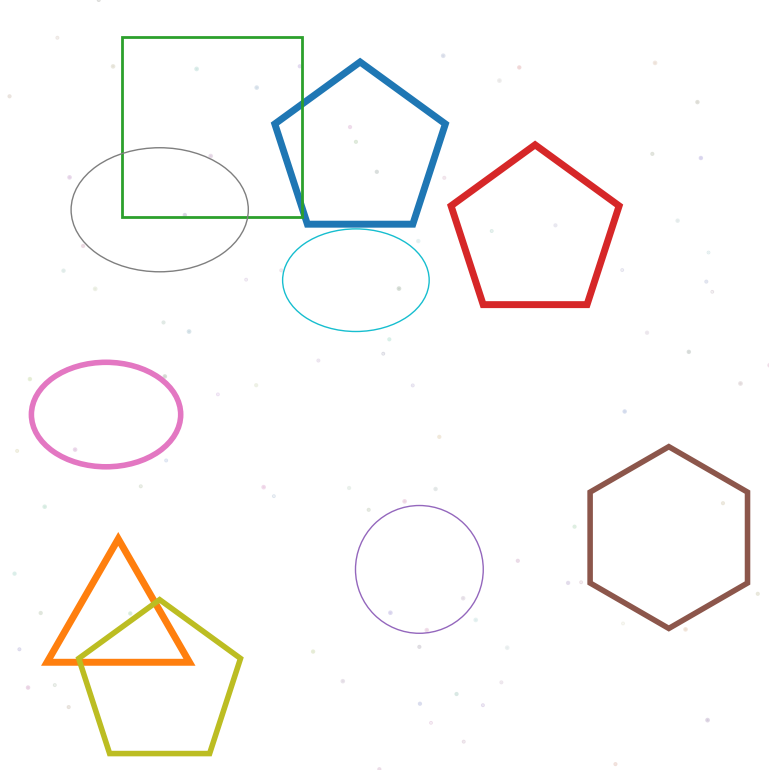[{"shape": "pentagon", "thickness": 2.5, "radius": 0.58, "center": [0.468, 0.803]}, {"shape": "triangle", "thickness": 2.5, "radius": 0.53, "center": [0.154, 0.193]}, {"shape": "square", "thickness": 1, "radius": 0.58, "center": [0.276, 0.835]}, {"shape": "pentagon", "thickness": 2.5, "radius": 0.57, "center": [0.695, 0.697]}, {"shape": "circle", "thickness": 0.5, "radius": 0.41, "center": [0.545, 0.261]}, {"shape": "hexagon", "thickness": 2, "radius": 0.59, "center": [0.869, 0.302]}, {"shape": "oval", "thickness": 2, "radius": 0.48, "center": [0.138, 0.462]}, {"shape": "oval", "thickness": 0.5, "radius": 0.58, "center": [0.207, 0.728]}, {"shape": "pentagon", "thickness": 2, "radius": 0.55, "center": [0.207, 0.111]}, {"shape": "oval", "thickness": 0.5, "radius": 0.48, "center": [0.462, 0.636]}]